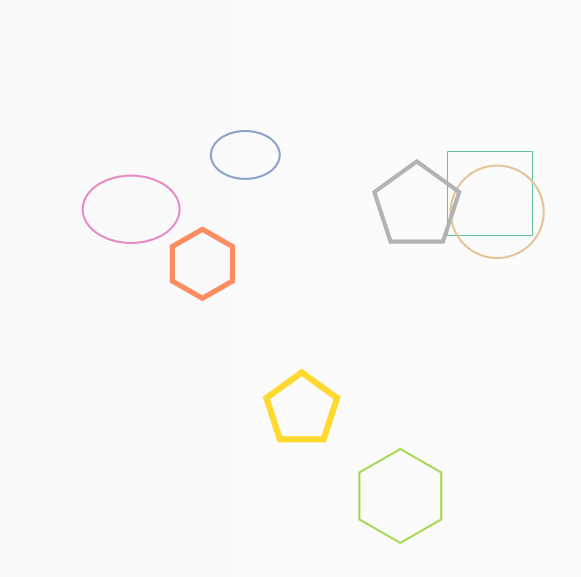[{"shape": "square", "thickness": 0.5, "radius": 0.37, "center": [0.842, 0.665]}, {"shape": "hexagon", "thickness": 2.5, "radius": 0.3, "center": [0.348, 0.542]}, {"shape": "oval", "thickness": 1, "radius": 0.3, "center": [0.422, 0.731]}, {"shape": "oval", "thickness": 1, "radius": 0.42, "center": [0.226, 0.637]}, {"shape": "hexagon", "thickness": 1, "radius": 0.41, "center": [0.689, 0.14]}, {"shape": "pentagon", "thickness": 3, "radius": 0.32, "center": [0.519, 0.29]}, {"shape": "circle", "thickness": 1, "radius": 0.4, "center": [0.855, 0.632]}, {"shape": "pentagon", "thickness": 2, "radius": 0.38, "center": [0.717, 0.643]}]